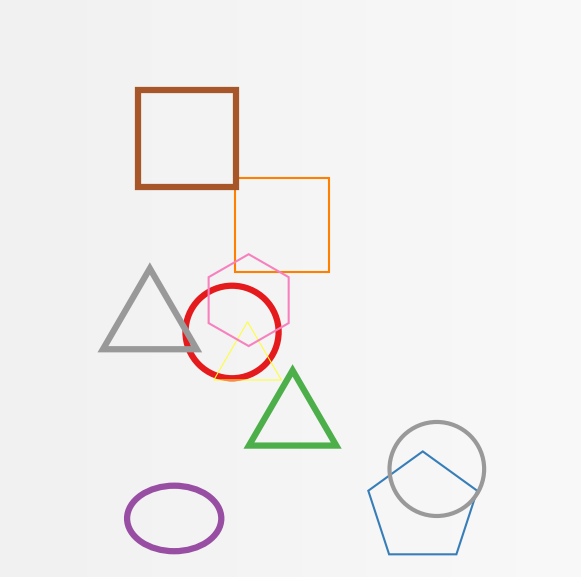[{"shape": "circle", "thickness": 3, "radius": 0.4, "center": [0.399, 0.424]}, {"shape": "pentagon", "thickness": 1, "radius": 0.49, "center": [0.727, 0.119]}, {"shape": "triangle", "thickness": 3, "radius": 0.43, "center": [0.503, 0.271]}, {"shape": "oval", "thickness": 3, "radius": 0.41, "center": [0.3, 0.101]}, {"shape": "square", "thickness": 1, "radius": 0.4, "center": [0.485, 0.609]}, {"shape": "triangle", "thickness": 0.5, "radius": 0.34, "center": [0.426, 0.375]}, {"shape": "square", "thickness": 3, "radius": 0.42, "center": [0.322, 0.759]}, {"shape": "hexagon", "thickness": 1, "radius": 0.4, "center": [0.428, 0.479]}, {"shape": "circle", "thickness": 2, "radius": 0.41, "center": [0.752, 0.187]}, {"shape": "triangle", "thickness": 3, "radius": 0.47, "center": [0.258, 0.441]}]